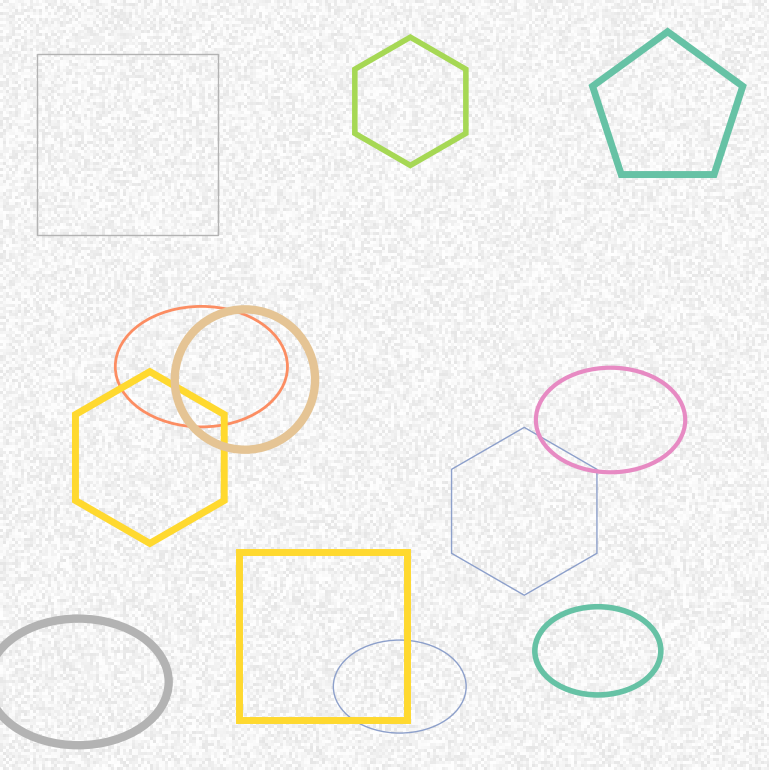[{"shape": "oval", "thickness": 2, "radius": 0.41, "center": [0.776, 0.155]}, {"shape": "pentagon", "thickness": 2.5, "radius": 0.51, "center": [0.867, 0.856]}, {"shape": "oval", "thickness": 1, "radius": 0.56, "center": [0.262, 0.524]}, {"shape": "hexagon", "thickness": 0.5, "radius": 0.55, "center": [0.681, 0.336]}, {"shape": "oval", "thickness": 0.5, "radius": 0.43, "center": [0.519, 0.108]}, {"shape": "oval", "thickness": 1.5, "radius": 0.48, "center": [0.793, 0.455]}, {"shape": "hexagon", "thickness": 2, "radius": 0.42, "center": [0.533, 0.868]}, {"shape": "hexagon", "thickness": 2.5, "radius": 0.56, "center": [0.195, 0.406]}, {"shape": "square", "thickness": 2.5, "radius": 0.55, "center": [0.419, 0.174]}, {"shape": "circle", "thickness": 3, "radius": 0.46, "center": [0.318, 0.507]}, {"shape": "square", "thickness": 0.5, "radius": 0.59, "center": [0.165, 0.812]}, {"shape": "oval", "thickness": 3, "radius": 0.59, "center": [0.102, 0.114]}]